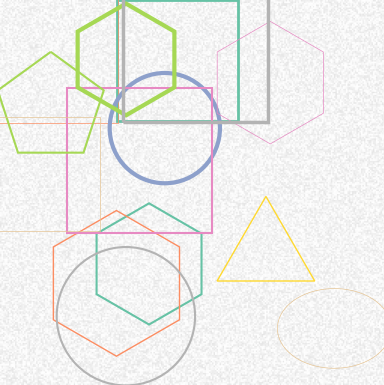[{"shape": "square", "thickness": 2, "radius": 0.79, "center": [0.462, 0.843]}, {"shape": "hexagon", "thickness": 1.5, "radius": 0.79, "center": [0.387, 0.314]}, {"shape": "square", "thickness": 0.5, "radius": 0.86, "center": [0.134, 0.851]}, {"shape": "hexagon", "thickness": 1, "radius": 0.95, "center": [0.302, 0.264]}, {"shape": "circle", "thickness": 3, "radius": 0.72, "center": [0.428, 0.667]}, {"shape": "hexagon", "thickness": 0.5, "radius": 0.8, "center": [0.702, 0.785]}, {"shape": "square", "thickness": 1.5, "radius": 0.94, "center": [0.362, 0.583]}, {"shape": "pentagon", "thickness": 1.5, "radius": 0.72, "center": [0.132, 0.721]}, {"shape": "hexagon", "thickness": 3, "radius": 0.73, "center": [0.327, 0.846]}, {"shape": "triangle", "thickness": 1, "radius": 0.73, "center": [0.691, 0.343]}, {"shape": "oval", "thickness": 0.5, "radius": 0.74, "center": [0.868, 0.147]}, {"shape": "square", "thickness": 0.5, "radius": 0.74, "center": [0.111, 0.548]}, {"shape": "square", "thickness": 2.5, "radius": 0.94, "center": [0.508, 0.872]}, {"shape": "circle", "thickness": 1.5, "radius": 0.9, "center": [0.327, 0.179]}]